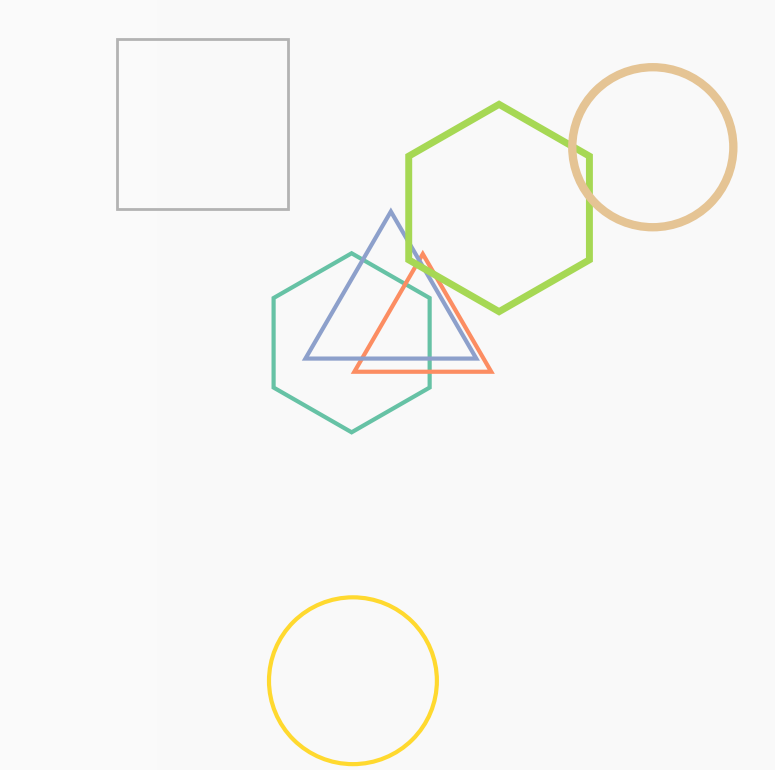[{"shape": "hexagon", "thickness": 1.5, "radius": 0.58, "center": [0.454, 0.555]}, {"shape": "triangle", "thickness": 1.5, "radius": 0.51, "center": [0.546, 0.568]}, {"shape": "triangle", "thickness": 1.5, "radius": 0.64, "center": [0.504, 0.598]}, {"shape": "hexagon", "thickness": 2.5, "radius": 0.67, "center": [0.644, 0.73]}, {"shape": "circle", "thickness": 1.5, "radius": 0.54, "center": [0.455, 0.116]}, {"shape": "circle", "thickness": 3, "radius": 0.52, "center": [0.842, 0.809]}, {"shape": "square", "thickness": 1, "radius": 0.55, "center": [0.261, 0.839]}]